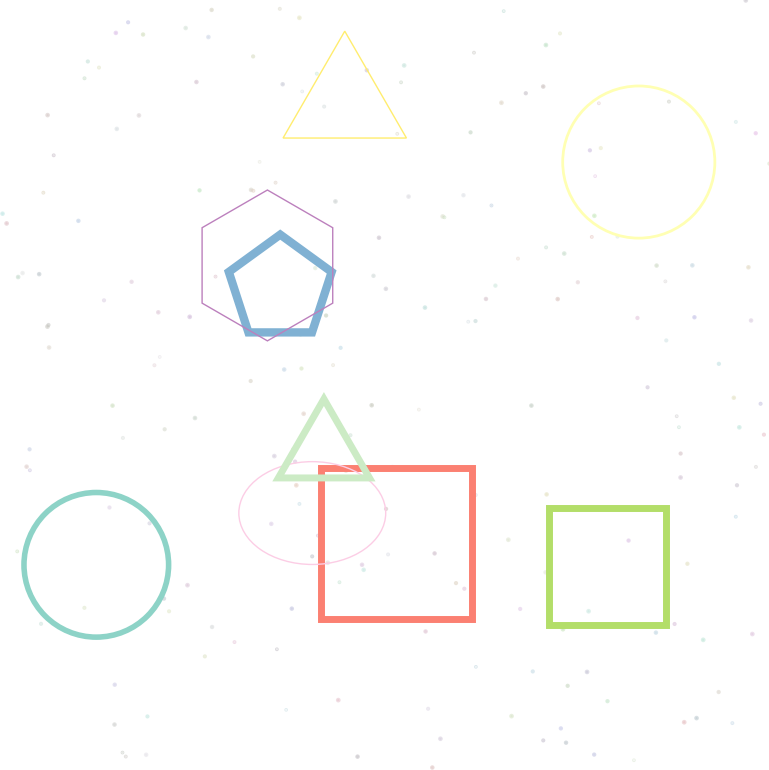[{"shape": "circle", "thickness": 2, "radius": 0.47, "center": [0.125, 0.266]}, {"shape": "circle", "thickness": 1, "radius": 0.49, "center": [0.83, 0.79]}, {"shape": "square", "thickness": 2.5, "radius": 0.49, "center": [0.515, 0.294]}, {"shape": "pentagon", "thickness": 3, "radius": 0.35, "center": [0.364, 0.625]}, {"shape": "square", "thickness": 2.5, "radius": 0.38, "center": [0.789, 0.264]}, {"shape": "oval", "thickness": 0.5, "radius": 0.48, "center": [0.406, 0.334]}, {"shape": "hexagon", "thickness": 0.5, "radius": 0.49, "center": [0.347, 0.655]}, {"shape": "triangle", "thickness": 2.5, "radius": 0.34, "center": [0.421, 0.413]}, {"shape": "triangle", "thickness": 0.5, "radius": 0.46, "center": [0.448, 0.867]}]